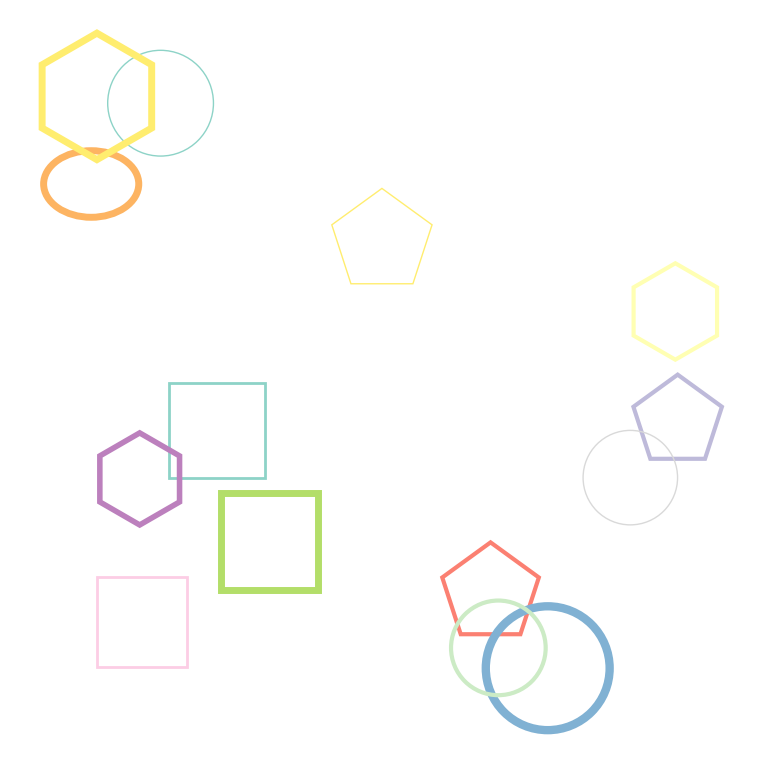[{"shape": "square", "thickness": 1, "radius": 0.31, "center": [0.282, 0.441]}, {"shape": "circle", "thickness": 0.5, "radius": 0.34, "center": [0.209, 0.866]}, {"shape": "hexagon", "thickness": 1.5, "radius": 0.31, "center": [0.877, 0.595]}, {"shape": "pentagon", "thickness": 1.5, "radius": 0.3, "center": [0.88, 0.453]}, {"shape": "pentagon", "thickness": 1.5, "radius": 0.33, "center": [0.637, 0.23]}, {"shape": "circle", "thickness": 3, "radius": 0.4, "center": [0.711, 0.132]}, {"shape": "oval", "thickness": 2.5, "radius": 0.31, "center": [0.118, 0.761]}, {"shape": "square", "thickness": 2.5, "radius": 0.32, "center": [0.35, 0.297]}, {"shape": "square", "thickness": 1, "radius": 0.29, "center": [0.185, 0.193]}, {"shape": "circle", "thickness": 0.5, "radius": 0.31, "center": [0.819, 0.38]}, {"shape": "hexagon", "thickness": 2, "radius": 0.3, "center": [0.181, 0.378]}, {"shape": "circle", "thickness": 1.5, "radius": 0.31, "center": [0.647, 0.159]}, {"shape": "pentagon", "thickness": 0.5, "radius": 0.34, "center": [0.496, 0.687]}, {"shape": "hexagon", "thickness": 2.5, "radius": 0.41, "center": [0.126, 0.875]}]